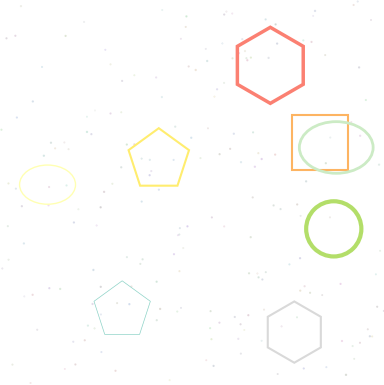[{"shape": "pentagon", "thickness": 0.5, "radius": 0.38, "center": [0.317, 0.194]}, {"shape": "oval", "thickness": 1, "radius": 0.36, "center": [0.124, 0.52]}, {"shape": "hexagon", "thickness": 2.5, "radius": 0.49, "center": [0.702, 0.83]}, {"shape": "square", "thickness": 1.5, "radius": 0.36, "center": [0.831, 0.63]}, {"shape": "circle", "thickness": 3, "radius": 0.36, "center": [0.867, 0.406]}, {"shape": "hexagon", "thickness": 1.5, "radius": 0.4, "center": [0.764, 0.137]}, {"shape": "oval", "thickness": 2, "radius": 0.48, "center": [0.873, 0.617]}, {"shape": "pentagon", "thickness": 1.5, "radius": 0.41, "center": [0.412, 0.584]}]